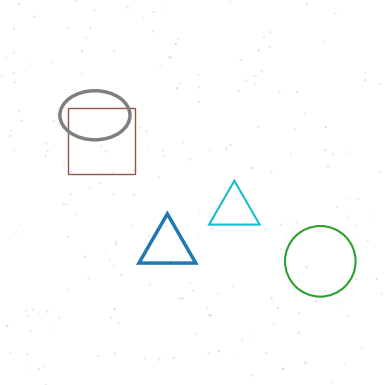[{"shape": "triangle", "thickness": 2.5, "radius": 0.43, "center": [0.435, 0.359]}, {"shape": "circle", "thickness": 1.5, "radius": 0.46, "center": [0.832, 0.321]}, {"shape": "square", "thickness": 1, "radius": 0.43, "center": [0.264, 0.633]}, {"shape": "oval", "thickness": 2.5, "radius": 0.46, "center": [0.247, 0.701]}, {"shape": "triangle", "thickness": 1.5, "radius": 0.38, "center": [0.609, 0.455]}]